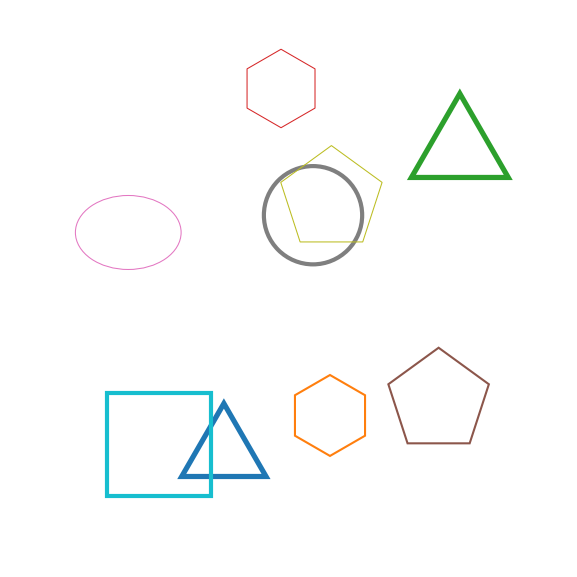[{"shape": "triangle", "thickness": 2.5, "radius": 0.42, "center": [0.388, 0.216]}, {"shape": "hexagon", "thickness": 1, "radius": 0.35, "center": [0.571, 0.28]}, {"shape": "triangle", "thickness": 2.5, "radius": 0.48, "center": [0.796, 0.74]}, {"shape": "hexagon", "thickness": 0.5, "radius": 0.34, "center": [0.487, 0.846]}, {"shape": "pentagon", "thickness": 1, "radius": 0.46, "center": [0.759, 0.305]}, {"shape": "oval", "thickness": 0.5, "radius": 0.46, "center": [0.222, 0.597]}, {"shape": "circle", "thickness": 2, "radius": 0.43, "center": [0.542, 0.626]}, {"shape": "pentagon", "thickness": 0.5, "radius": 0.46, "center": [0.574, 0.655]}, {"shape": "square", "thickness": 2, "radius": 0.45, "center": [0.275, 0.229]}]